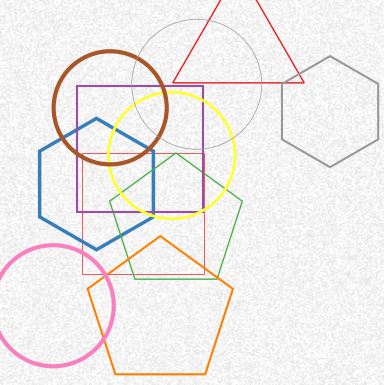[{"shape": "square", "thickness": 0.5, "radius": 0.79, "center": [0.372, 0.445]}, {"shape": "triangle", "thickness": 1, "radius": 0.99, "center": [0.619, 0.883]}, {"shape": "hexagon", "thickness": 2.5, "radius": 0.85, "center": [0.251, 0.522]}, {"shape": "pentagon", "thickness": 1, "radius": 0.91, "center": [0.457, 0.421]}, {"shape": "square", "thickness": 1.5, "radius": 0.82, "center": [0.364, 0.612]}, {"shape": "pentagon", "thickness": 1.5, "radius": 0.99, "center": [0.416, 0.188]}, {"shape": "circle", "thickness": 2, "radius": 0.82, "center": [0.446, 0.596]}, {"shape": "circle", "thickness": 3, "radius": 0.73, "center": [0.286, 0.72]}, {"shape": "circle", "thickness": 3, "radius": 0.79, "center": [0.138, 0.206]}, {"shape": "hexagon", "thickness": 1.5, "radius": 0.72, "center": [0.857, 0.71]}, {"shape": "circle", "thickness": 0.5, "radius": 0.84, "center": [0.511, 0.781]}]